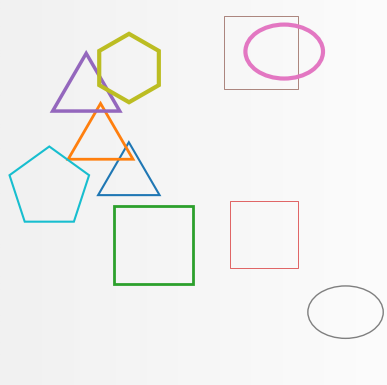[{"shape": "triangle", "thickness": 1.5, "radius": 0.46, "center": [0.332, 0.539]}, {"shape": "triangle", "thickness": 2, "radius": 0.48, "center": [0.26, 0.635]}, {"shape": "square", "thickness": 2, "radius": 0.51, "center": [0.396, 0.364]}, {"shape": "square", "thickness": 0.5, "radius": 0.44, "center": [0.682, 0.391]}, {"shape": "triangle", "thickness": 2.5, "radius": 0.5, "center": [0.222, 0.761]}, {"shape": "square", "thickness": 0.5, "radius": 0.48, "center": [0.674, 0.863]}, {"shape": "oval", "thickness": 3, "radius": 0.5, "center": [0.733, 0.866]}, {"shape": "oval", "thickness": 1, "radius": 0.49, "center": [0.892, 0.189]}, {"shape": "hexagon", "thickness": 3, "radius": 0.44, "center": [0.333, 0.823]}, {"shape": "pentagon", "thickness": 1.5, "radius": 0.54, "center": [0.127, 0.512]}]